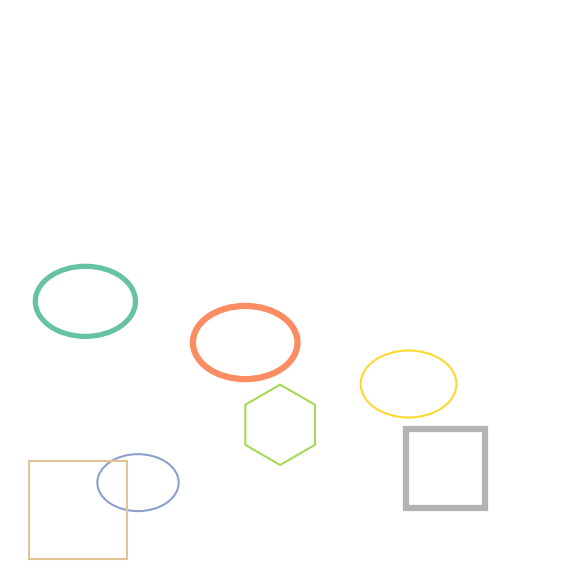[{"shape": "oval", "thickness": 2.5, "radius": 0.43, "center": [0.148, 0.477]}, {"shape": "oval", "thickness": 3, "radius": 0.45, "center": [0.425, 0.406]}, {"shape": "oval", "thickness": 1, "radius": 0.35, "center": [0.239, 0.163]}, {"shape": "hexagon", "thickness": 1, "radius": 0.35, "center": [0.485, 0.264]}, {"shape": "oval", "thickness": 1, "radius": 0.41, "center": [0.707, 0.334]}, {"shape": "square", "thickness": 1, "radius": 0.43, "center": [0.135, 0.116]}, {"shape": "square", "thickness": 3, "radius": 0.34, "center": [0.772, 0.188]}]